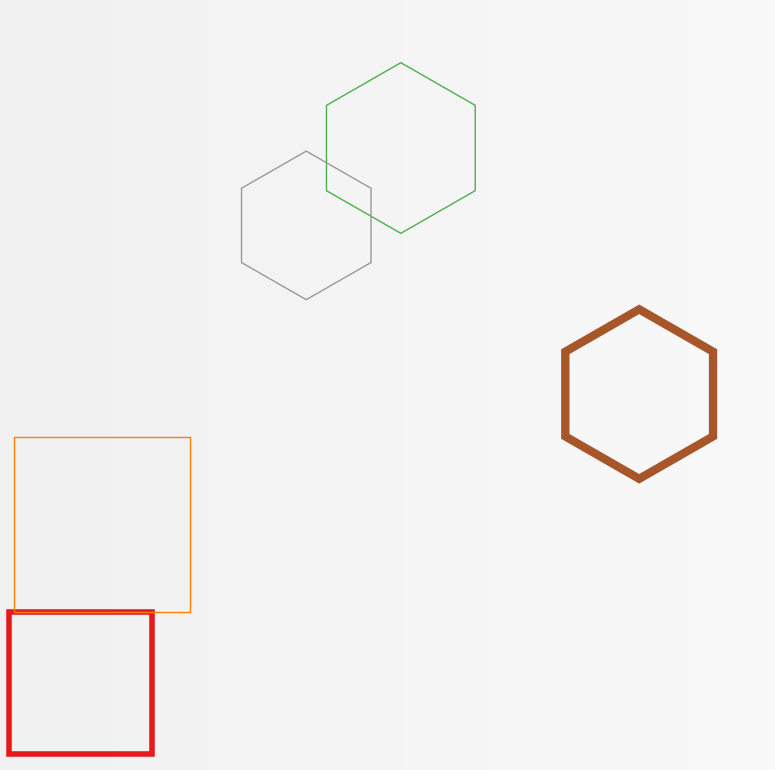[{"shape": "square", "thickness": 2, "radius": 0.46, "center": [0.104, 0.113]}, {"shape": "hexagon", "thickness": 0.5, "radius": 0.55, "center": [0.517, 0.808]}, {"shape": "square", "thickness": 0.5, "radius": 0.57, "center": [0.132, 0.318]}, {"shape": "hexagon", "thickness": 3, "radius": 0.55, "center": [0.825, 0.488]}, {"shape": "hexagon", "thickness": 0.5, "radius": 0.48, "center": [0.395, 0.707]}]